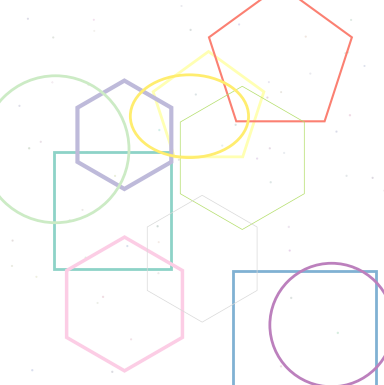[{"shape": "square", "thickness": 2, "radius": 0.76, "center": [0.292, 0.453]}, {"shape": "pentagon", "thickness": 2, "radius": 0.76, "center": [0.542, 0.715]}, {"shape": "hexagon", "thickness": 3, "radius": 0.7, "center": [0.323, 0.65]}, {"shape": "pentagon", "thickness": 1.5, "radius": 0.98, "center": [0.728, 0.843]}, {"shape": "square", "thickness": 2, "radius": 0.93, "center": [0.791, 0.112]}, {"shape": "hexagon", "thickness": 0.5, "radius": 0.93, "center": [0.629, 0.59]}, {"shape": "hexagon", "thickness": 2.5, "radius": 0.87, "center": [0.323, 0.21]}, {"shape": "hexagon", "thickness": 0.5, "radius": 0.82, "center": [0.525, 0.328]}, {"shape": "circle", "thickness": 2, "radius": 0.8, "center": [0.861, 0.156]}, {"shape": "circle", "thickness": 2, "radius": 0.95, "center": [0.144, 0.612]}, {"shape": "oval", "thickness": 2, "radius": 0.77, "center": [0.492, 0.698]}]